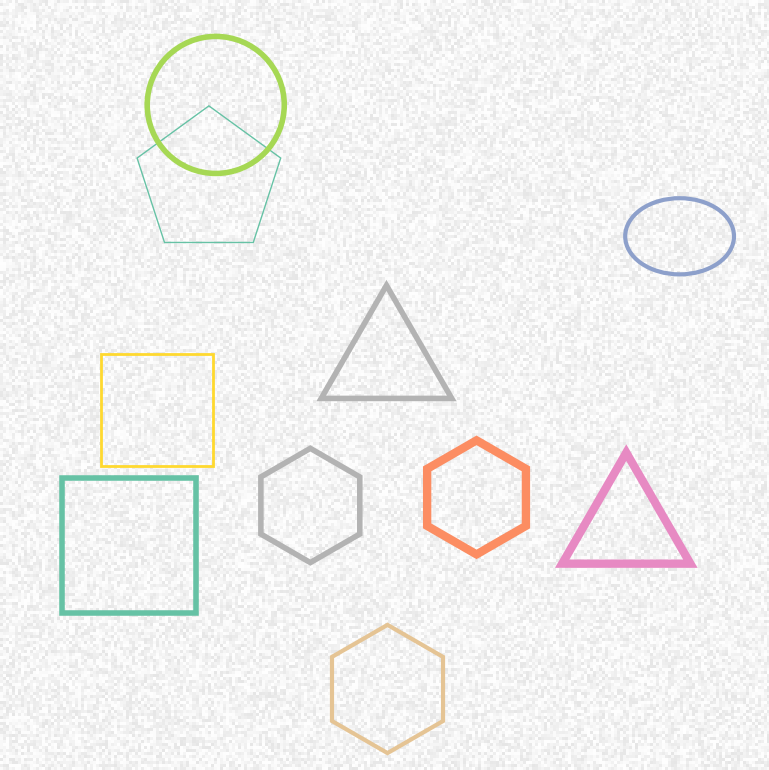[{"shape": "pentagon", "thickness": 0.5, "radius": 0.49, "center": [0.271, 0.764]}, {"shape": "square", "thickness": 2, "radius": 0.44, "center": [0.168, 0.292]}, {"shape": "hexagon", "thickness": 3, "radius": 0.37, "center": [0.619, 0.354]}, {"shape": "oval", "thickness": 1.5, "radius": 0.35, "center": [0.883, 0.693]}, {"shape": "triangle", "thickness": 3, "radius": 0.48, "center": [0.813, 0.316]}, {"shape": "circle", "thickness": 2, "radius": 0.44, "center": [0.28, 0.864]}, {"shape": "square", "thickness": 1, "radius": 0.36, "center": [0.204, 0.468]}, {"shape": "hexagon", "thickness": 1.5, "radius": 0.42, "center": [0.503, 0.105]}, {"shape": "triangle", "thickness": 2, "radius": 0.49, "center": [0.502, 0.532]}, {"shape": "hexagon", "thickness": 2, "radius": 0.37, "center": [0.403, 0.344]}]